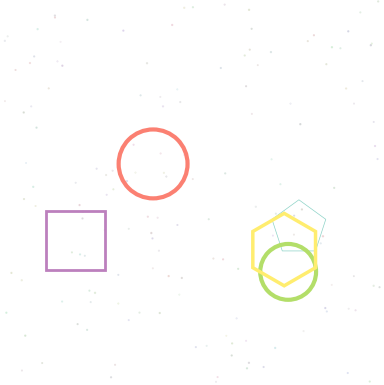[{"shape": "pentagon", "thickness": 0.5, "radius": 0.37, "center": [0.776, 0.408]}, {"shape": "circle", "thickness": 3, "radius": 0.45, "center": [0.398, 0.574]}, {"shape": "circle", "thickness": 3, "radius": 0.36, "center": [0.748, 0.294]}, {"shape": "square", "thickness": 2, "radius": 0.38, "center": [0.195, 0.375]}, {"shape": "hexagon", "thickness": 2.5, "radius": 0.47, "center": [0.738, 0.352]}]